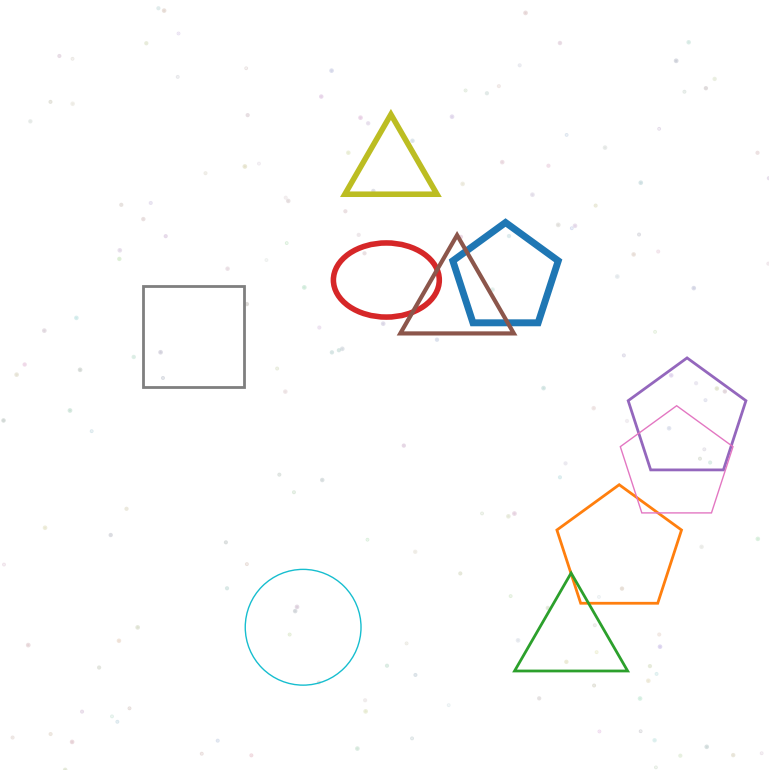[{"shape": "pentagon", "thickness": 2.5, "radius": 0.36, "center": [0.657, 0.639]}, {"shape": "pentagon", "thickness": 1, "radius": 0.43, "center": [0.804, 0.285]}, {"shape": "triangle", "thickness": 1, "radius": 0.42, "center": [0.742, 0.171]}, {"shape": "oval", "thickness": 2, "radius": 0.34, "center": [0.502, 0.636]}, {"shape": "pentagon", "thickness": 1, "radius": 0.4, "center": [0.892, 0.455]}, {"shape": "triangle", "thickness": 1.5, "radius": 0.43, "center": [0.594, 0.61]}, {"shape": "pentagon", "thickness": 0.5, "radius": 0.38, "center": [0.879, 0.396]}, {"shape": "square", "thickness": 1, "radius": 0.33, "center": [0.252, 0.562]}, {"shape": "triangle", "thickness": 2, "radius": 0.35, "center": [0.508, 0.782]}, {"shape": "circle", "thickness": 0.5, "radius": 0.38, "center": [0.394, 0.185]}]